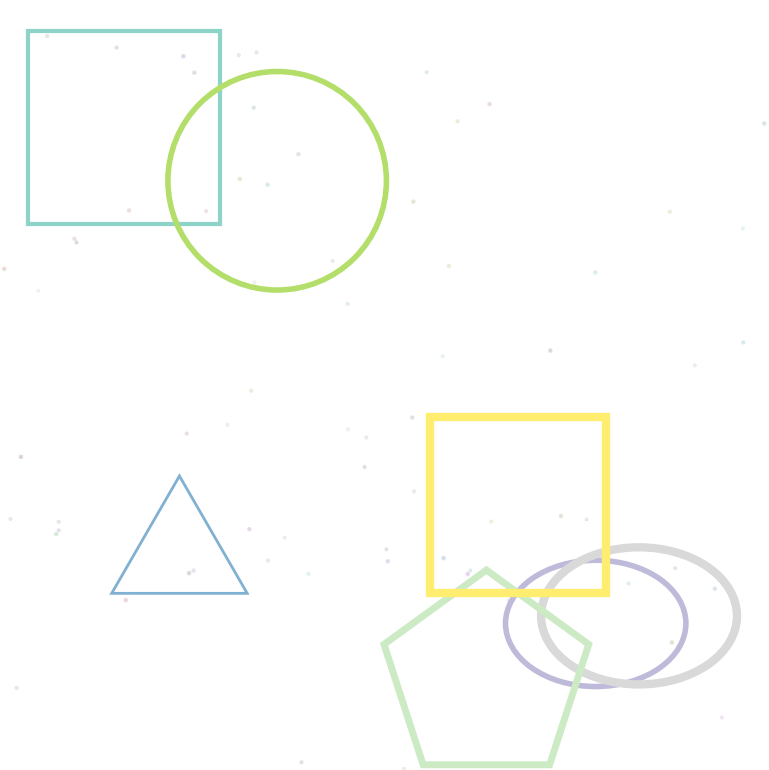[{"shape": "square", "thickness": 1.5, "radius": 0.62, "center": [0.161, 0.835]}, {"shape": "oval", "thickness": 2, "radius": 0.59, "center": [0.774, 0.19]}, {"shape": "triangle", "thickness": 1, "radius": 0.51, "center": [0.233, 0.28]}, {"shape": "circle", "thickness": 2, "radius": 0.71, "center": [0.36, 0.765]}, {"shape": "oval", "thickness": 3, "radius": 0.64, "center": [0.83, 0.2]}, {"shape": "pentagon", "thickness": 2.5, "radius": 0.7, "center": [0.632, 0.12]}, {"shape": "square", "thickness": 3, "radius": 0.57, "center": [0.673, 0.344]}]